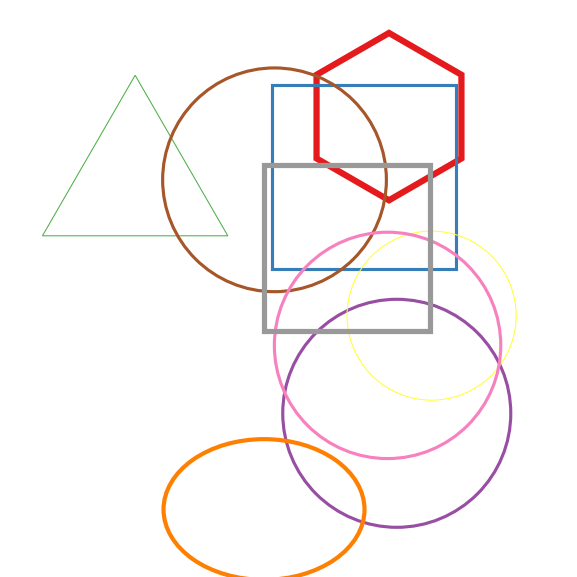[{"shape": "hexagon", "thickness": 3, "radius": 0.72, "center": [0.674, 0.797]}, {"shape": "square", "thickness": 1.5, "radius": 0.8, "center": [0.63, 0.693]}, {"shape": "triangle", "thickness": 0.5, "radius": 0.93, "center": [0.234, 0.683]}, {"shape": "circle", "thickness": 1.5, "radius": 0.99, "center": [0.687, 0.283]}, {"shape": "oval", "thickness": 2, "radius": 0.87, "center": [0.457, 0.117]}, {"shape": "circle", "thickness": 0.5, "radius": 0.73, "center": [0.747, 0.453]}, {"shape": "circle", "thickness": 1.5, "radius": 0.97, "center": [0.475, 0.688]}, {"shape": "circle", "thickness": 1.5, "radius": 0.98, "center": [0.671, 0.401]}, {"shape": "square", "thickness": 2.5, "radius": 0.72, "center": [0.601, 0.57]}]